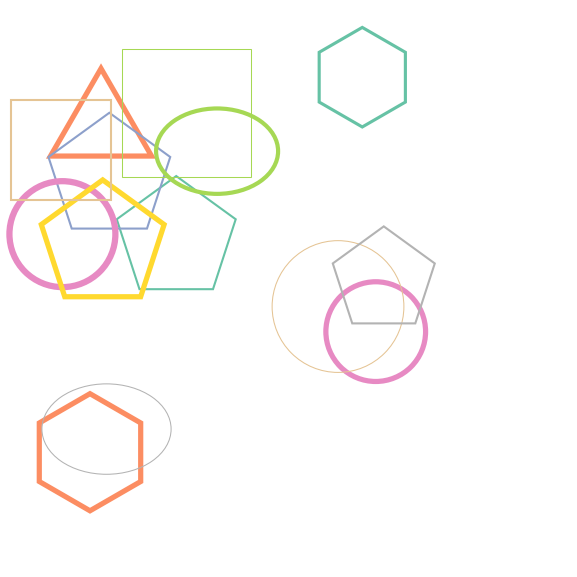[{"shape": "hexagon", "thickness": 1.5, "radius": 0.43, "center": [0.627, 0.865]}, {"shape": "pentagon", "thickness": 1, "radius": 0.54, "center": [0.305, 0.586]}, {"shape": "hexagon", "thickness": 2.5, "radius": 0.51, "center": [0.156, 0.216]}, {"shape": "triangle", "thickness": 2.5, "radius": 0.51, "center": [0.175, 0.779]}, {"shape": "pentagon", "thickness": 1, "radius": 0.55, "center": [0.189, 0.693]}, {"shape": "circle", "thickness": 2.5, "radius": 0.43, "center": [0.651, 0.425]}, {"shape": "circle", "thickness": 3, "radius": 0.46, "center": [0.108, 0.594]}, {"shape": "square", "thickness": 0.5, "radius": 0.56, "center": [0.323, 0.804]}, {"shape": "oval", "thickness": 2, "radius": 0.53, "center": [0.376, 0.737]}, {"shape": "pentagon", "thickness": 2.5, "radius": 0.56, "center": [0.178, 0.576]}, {"shape": "square", "thickness": 1, "radius": 0.43, "center": [0.106, 0.739]}, {"shape": "circle", "thickness": 0.5, "radius": 0.57, "center": [0.585, 0.468]}, {"shape": "oval", "thickness": 0.5, "radius": 0.56, "center": [0.184, 0.256]}, {"shape": "pentagon", "thickness": 1, "radius": 0.46, "center": [0.665, 0.514]}]